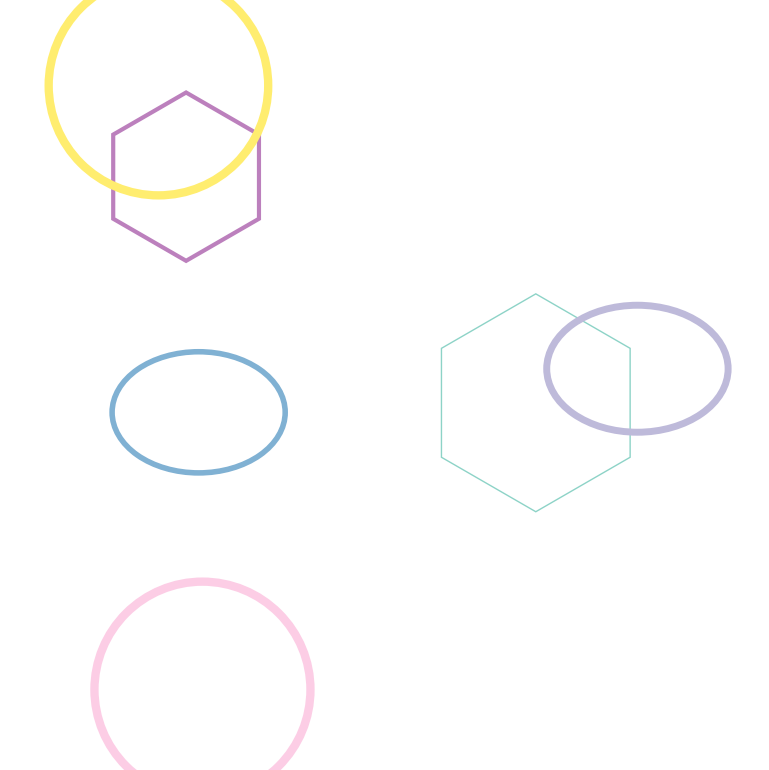[{"shape": "hexagon", "thickness": 0.5, "radius": 0.71, "center": [0.696, 0.477]}, {"shape": "oval", "thickness": 2.5, "radius": 0.59, "center": [0.828, 0.521]}, {"shape": "oval", "thickness": 2, "radius": 0.56, "center": [0.258, 0.465]}, {"shape": "circle", "thickness": 3, "radius": 0.7, "center": [0.263, 0.104]}, {"shape": "hexagon", "thickness": 1.5, "radius": 0.55, "center": [0.242, 0.771]}, {"shape": "circle", "thickness": 3, "radius": 0.71, "center": [0.206, 0.889]}]